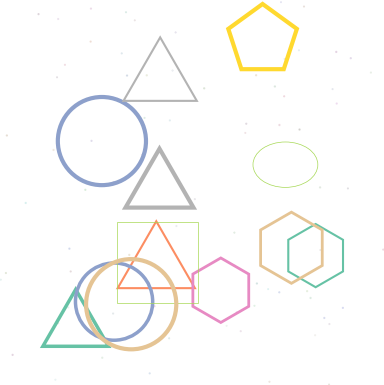[{"shape": "triangle", "thickness": 2.5, "radius": 0.49, "center": [0.197, 0.15]}, {"shape": "hexagon", "thickness": 1.5, "radius": 0.41, "center": [0.82, 0.336]}, {"shape": "triangle", "thickness": 1.5, "radius": 0.58, "center": [0.406, 0.309]}, {"shape": "circle", "thickness": 3, "radius": 0.57, "center": [0.265, 0.634]}, {"shape": "circle", "thickness": 2.5, "radius": 0.5, "center": [0.296, 0.217]}, {"shape": "hexagon", "thickness": 2, "radius": 0.42, "center": [0.574, 0.246]}, {"shape": "oval", "thickness": 0.5, "radius": 0.42, "center": [0.741, 0.572]}, {"shape": "square", "thickness": 0.5, "radius": 0.52, "center": [0.409, 0.318]}, {"shape": "pentagon", "thickness": 3, "radius": 0.47, "center": [0.682, 0.896]}, {"shape": "circle", "thickness": 3, "radius": 0.59, "center": [0.341, 0.21]}, {"shape": "hexagon", "thickness": 2, "radius": 0.46, "center": [0.757, 0.356]}, {"shape": "triangle", "thickness": 1.5, "radius": 0.55, "center": [0.416, 0.793]}, {"shape": "triangle", "thickness": 3, "radius": 0.51, "center": [0.414, 0.512]}]